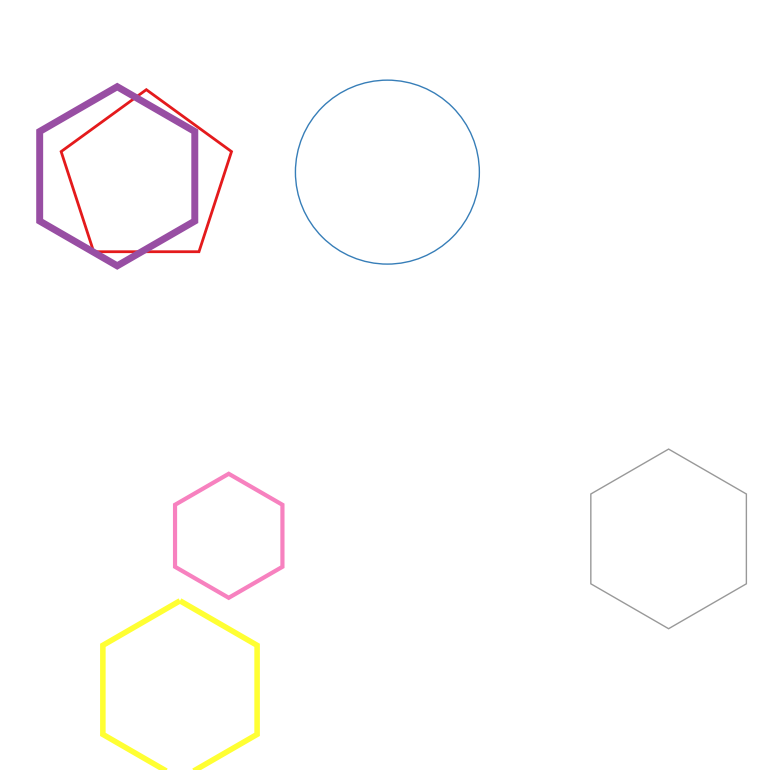[{"shape": "pentagon", "thickness": 1, "radius": 0.58, "center": [0.19, 0.767]}, {"shape": "circle", "thickness": 0.5, "radius": 0.6, "center": [0.503, 0.776]}, {"shape": "hexagon", "thickness": 2.5, "radius": 0.58, "center": [0.152, 0.771]}, {"shape": "hexagon", "thickness": 2, "radius": 0.58, "center": [0.234, 0.104]}, {"shape": "hexagon", "thickness": 1.5, "radius": 0.4, "center": [0.297, 0.304]}, {"shape": "hexagon", "thickness": 0.5, "radius": 0.58, "center": [0.868, 0.3]}]